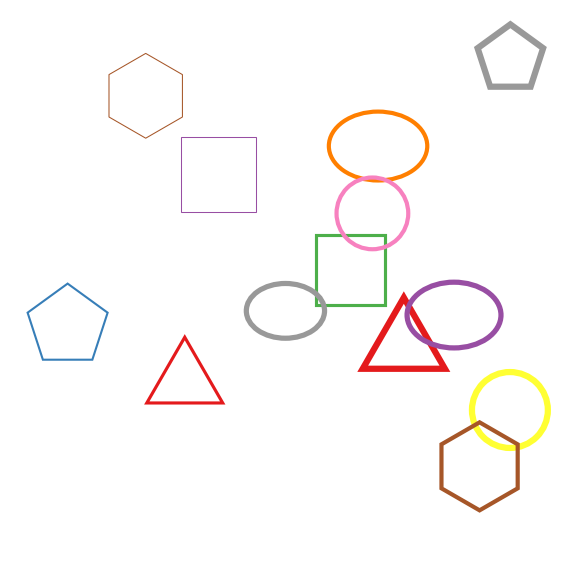[{"shape": "triangle", "thickness": 1.5, "radius": 0.38, "center": [0.32, 0.339]}, {"shape": "triangle", "thickness": 3, "radius": 0.41, "center": [0.699, 0.402]}, {"shape": "pentagon", "thickness": 1, "radius": 0.36, "center": [0.117, 0.435]}, {"shape": "square", "thickness": 1.5, "radius": 0.3, "center": [0.607, 0.532]}, {"shape": "oval", "thickness": 2.5, "radius": 0.41, "center": [0.786, 0.454]}, {"shape": "square", "thickness": 0.5, "radius": 0.32, "center": [0.379, 0.697]}, {"shape": "oval", "thickness": 2, "radius": 0.43, "center": [0.655, 0.746]}, {"shape": "circle", "thickness": 3, "radius": 0.33, "center": [0.883, 0.289]}, {"shape": "hexagon", "thickness": 2, "radius": 0.38, "center": [0.83, 0.192]}, {"shape": "hexagon", "thickness": 0.5, "radius": 0.37, "center": [0.252, 0.833]}, {"shape": "circle", "thickness": 2, "radius": 0.31, "center": [0.645, 0.63]}, {"shape": "pentagon", "thickness": 3, "radius": 0.3, "center": [0.884, 0.897]}, {"shape": "oval", "thickness": 2.5, "radius": 0.34, "center": [0.494, 0.461]}]